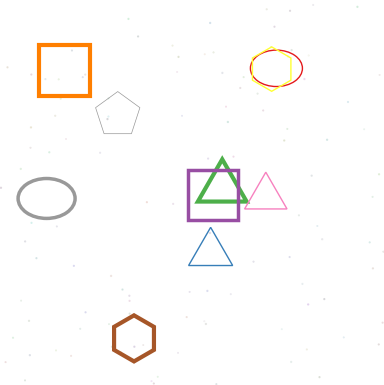[{"shape": "oval", "thickness": 1, "radius": 0.34, "center": [0.718, 0.823]}, {"shape": "triangle", "thickness": 1, "radius": 0.33, "center": [0.547, 0.343]}, {"shape": "triangle", "thickness": 3, "radius": 0.37, "center": [0.577, 0.513]}, {"shape": "square", "thickness": 2.5, "radius": 0.32, "center": [0.552, 0.493]}, {"shape": "square", "thickness": 3, "radius": 0.33, "center": [0.167, 0.817]}, {"shape": "hexagon", "thickness": 1, "radius": 0.29, "center": [0.706, 0.821]}, {"shape": "hexagon", "thickness": 3, "radius": 0.3, "center": [0.348, 0.121]}, {"shape": "triangle", "thickness": 1, "radius": 0.32, "center": [0.69, 0.489]}, {"shape": "pentagon", "thickness": 0.5, "radius": 0.3, "center": [0.306, 0.702]}, {"shape": "oval", "thickness": 2.5, "radius": 0.37, "center": [0.121, 0.485]}]